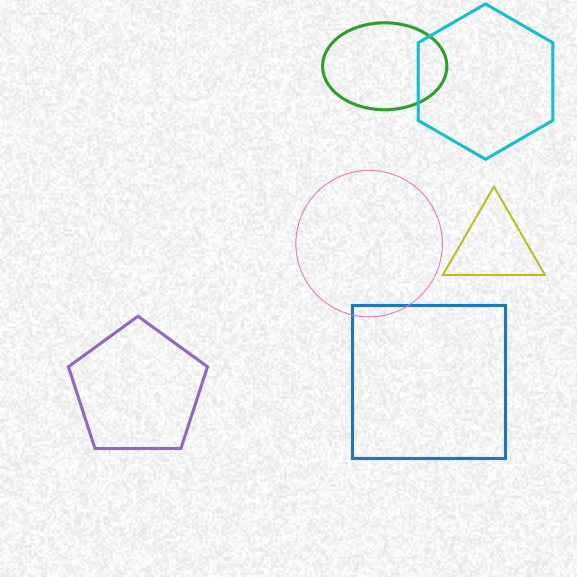[{"shape": "square", "thickness": 1.5, "radius": 0.66, "center": [0.742, 0.338]}, {"shape": "oval", "thickness": 1.5, "radius": 0.54, "center": [0.666, 0.884]}, {"shape": "pentagon", "thickness": 1.5, "radius": 0.63, "center": [0.239, 0.325]}, {"shape": "circle", "thickness": 0.5, "radius": 0.63, "center": [0.639, 0.577]}, {"shape": "triangle", "thickness": 1, "radius": 0.51, "center": [0.855, 0.574]}, {"shape": "hexagon", "thickness": 1.5, "radius": 0.67, "center": [0.841, 0.858]}]